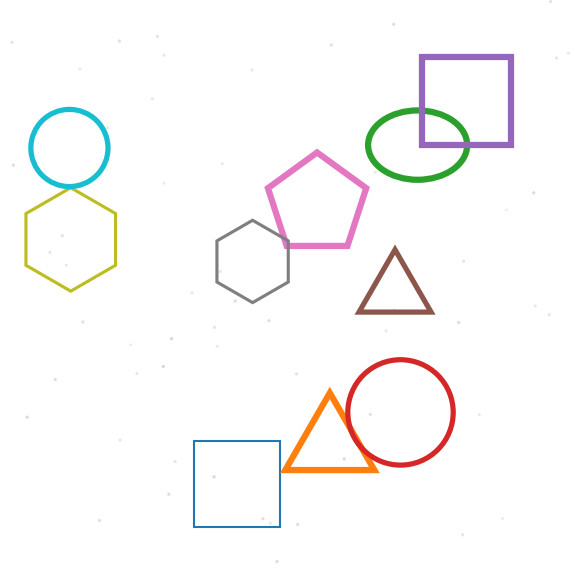[{"shape": "square", "thickness": 1, "radius": 0.37, "center": [0.41, 0.161]}, {"shape": "triangle", "thickness": 3, "radius": 0.44, "center": [0.571, 0.23]}, {"shape": "oval", "thickness": 3, "radius": 0.43, "center": [0.723, 0.748]}, {"shape": "circle", "thickness": 2.5, "radius": 0.46, "center": [0.694, 0.285]}, {"shape": "square", "thickness": 3, "radius": 0.38, "center": [0.808, 0.824]}, {"shape": "triangle", "thickness": 2.5, "radius": 0.36, "center": [0.684, 0.495]}, {"shape": "pentagon", "thickness": 3, "radius": 0.45, "center": [0.549, 0.646]}, {"shape": "hexagon", "thickness": 1.5, "radius": 0.36, "center": [0.437, 0.546]}, {"shape": "hexagon", "thickness": 1.5, "radius": 0.45, "center": [0.123, 0.585]}, {"shape": "circle", "thickness": 2.5, "radius": 0.33, "center": [0.12, 0.743]}]